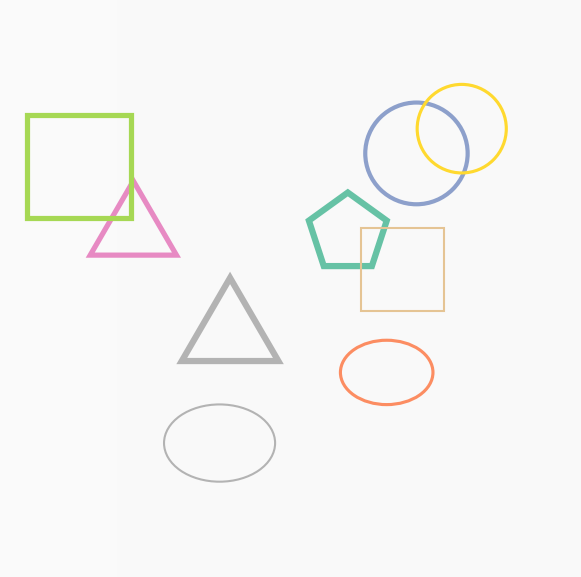[{"shape": "pentagon", "thickness": 3, "radius": 0.35, "center": [0.598, 0.595]}, {"shape": "oval", "thickness": 1.5, "radius": 0.4, "center": [0.665, 0.354]}, {"shape": "circle", "thickness": 2, "radius": 0.44, "center": [0.716, 0.733]}, {"shape": "triangle", "thickness": 2.5, "radius": 0.43, "center": [0.229, 0.6]}, {"shape": "square", "thickness": 2.5, "radius": 0.45, "center": [0.136, 0.711]}, {"shape": "circle", "thickness": 1.5, "radius": 0.38, "center": [0.794, 0.776]}, {"shape": "square", "thickness": 1, "radius": 0.36, "center": [0.692, 0.533]}, {"shape": "oval", "thickness": 1, "radius": 0.48, "center": [0.378, 0.232]}, {"shape": "triangle", "thickness": 3, "radius": 0.48, "center": [0.396, 0.422]}]